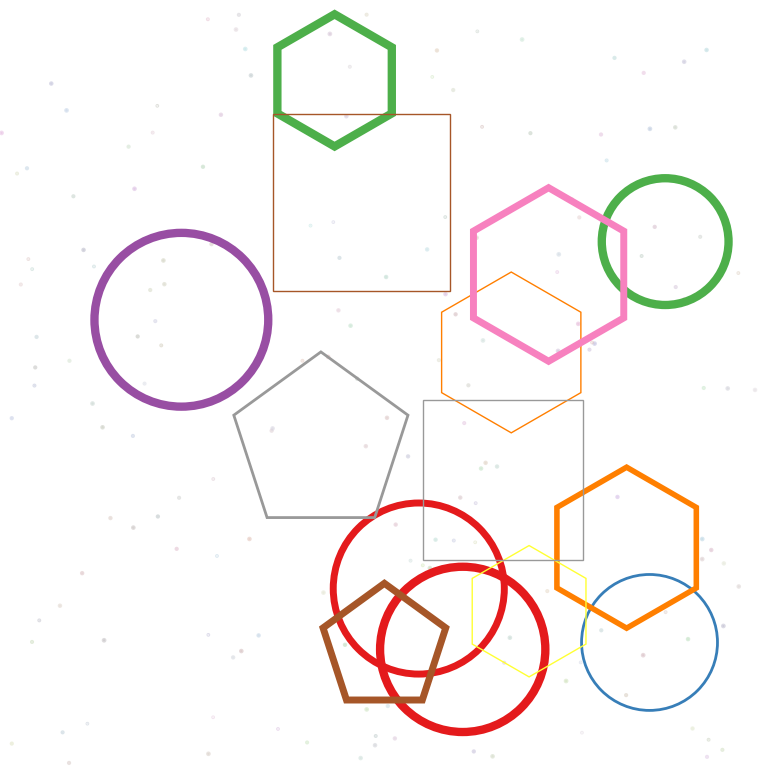[{"shape": "circle", "thickness": 3, "radius": 0.54, "center": [0.601, 0.157]}, {"shape": "circle", "thickness": 2.5, "radius": 0.56, "center": [0.544, 0.236]}, {"shape": "circle", "thickness": 1, "radius": 0.44, "center": [0.844, 0.166]}, {"shape": "circle", "thickness": 3, "radius": 0.41, "center": [0.864, 0.686]}, {"shape": "hexagon", "thickness": 3, "radius": 0.43, "center": [0.435, 0.896]}, {"shape": "circle", "thickness": 3, "radius": 0.56, "center": [0.236, 0.585]}, {"shape": "hexagon", "thickness": 2, "radius": 0.52, "center": [0.814, 0.289]}, {"shape": "hexagon", "thickness": 0.5, "radius": 0.52, "center": [0.664, 0.542]}, {"shape": "hexagon", "thickness": 0.5, "radius": 0.43, "center": [0.687, 0.206]}, {"shape": "pentagon", "thickness": 2.5, "radius": 0.42, "center": [0.499, 0.159]}, {"shape": "square", "thickness": 0.5, "radius": 0.58, "center": [0.469, 0.737]}, {"shape": "hexagon", "thickness": 2.5, "radius": 0.56, "center": [0.712, 0.644]}, {"shape": "square", "thickness": 0.5, "radius": 0.52, "center": [0.653, 0.376]}, {"shape": "pentagon", "thickness": 1, "radius": 0.59, "center": [0.417, 0.424]}]